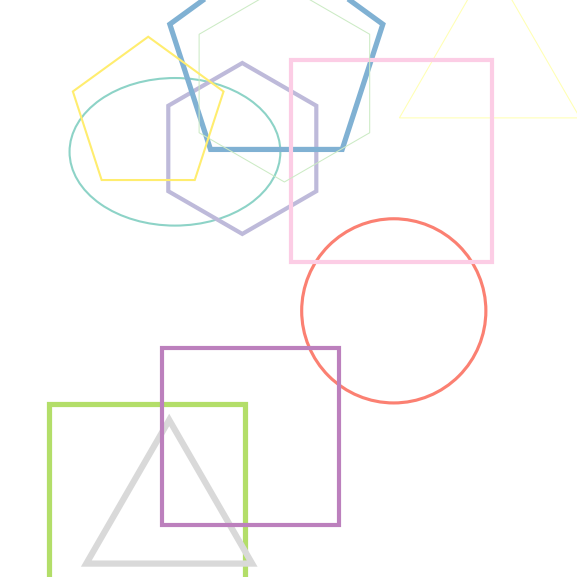[{"shape": "oval", "thickness": 1, "radius": 0.91, "center": [0.303, 0.736]}, {"shape": "triangle", "thickness": 0.5, "radius": 0.9, "center": [0.848, 0.885]}, {"shape": "hexagon", "thickness": 2, "radius": 0.74, "center": [0.42, 0.742]}, {"shape": "circle", "thickness": 1.5, "radius": 0.8, "center": [0.682, 0.461]}, {"shape": "pentagon", "thickness": 2.5, "radius": 0.97, "center": [0.478, 0.897]}, {"shape": "square", "thickness": 2.5, "radius": 0.85, "center": [0.254, 0.13]}, {"shape": "square", "thickness": 2, "radius": 0.87, "center": [0.678, 0.72]}, {"shape": "triangle", "thickness": 3, "radius": 0.83, "center": [0.293, 0.106]}, {"shape": "square", "thickness": 2, "radius": 0.77, "center": [0.434, 0.243]}, {"shape": "hexagon", "thickness": 0.5, "radius": 0.85, "center": [0.492, 0.855]}, {"shape": "pentagon", "thickness": 1, "radius": 0.69, "center": [0.257, 0.798]}]